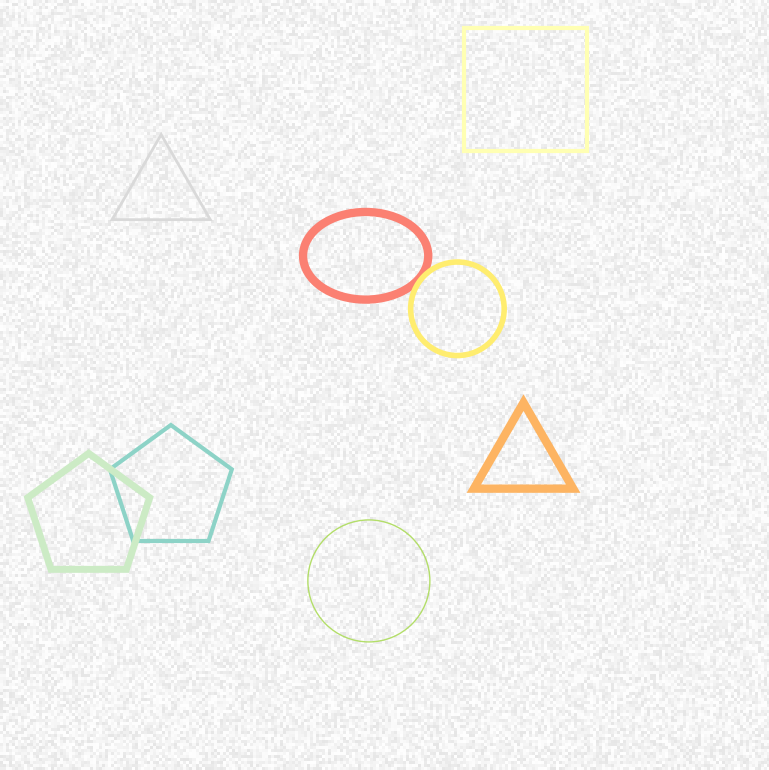[{"shape": "pentagon", "thickness": 1.5, "radius": 0.42, "center": [0.222, 0.365]}, {"shape": "square", "thickness": 1.5, "radius": 0.4, "center": [0.683, 0.884]}, {"shape": "oval", "thickness": 3, "radius": 0.41, "center": [0.475, 0.668]}, {"shape": "triangle", "thickness": 3, "radius": 0.37, "center": [0.68, 0.403]}, {"shape": "circle", "thickness": 0.5, "radius": 0.4, "center": [0.479, 0.246]}, {"shape": "triangle", "thickness": 1, "radius": 0.37, "center": [0.209, 0.752]}, {"shape": "pentagon", "thickness": 2.5, "radius": 0.42, "center": [0.115, 0.328]}, {"shape": "circle", "thickness": 2, "radius": 0.3, "center": [0.594, 0.599]}]